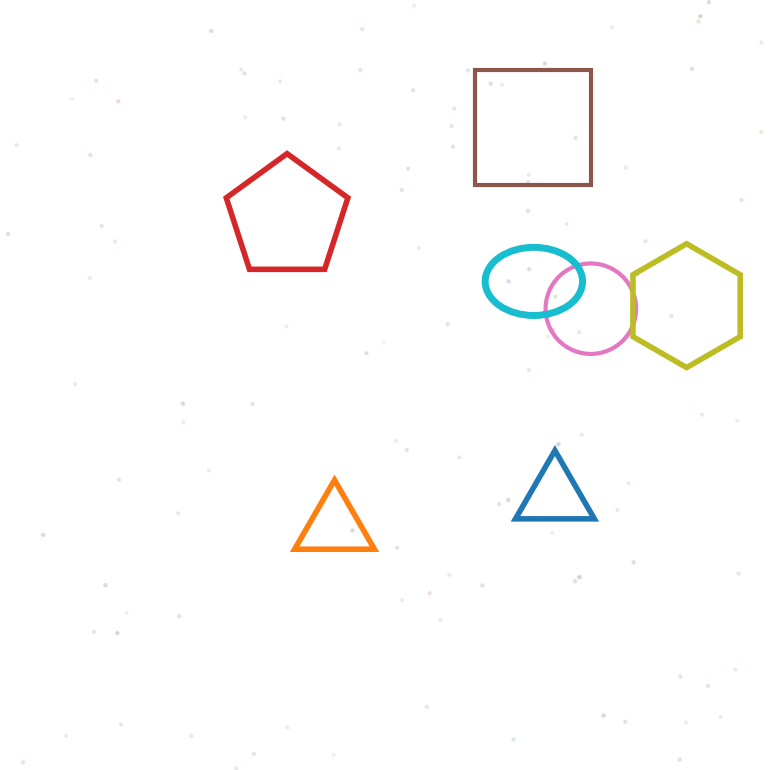[{"shape": "triangle", "thickness": 2, "radius": 0.3, "center": [0.721, 0.356]}, {"shape": "triangle", "thickness": 2, "radius": 0.3, "center": [0.434, 0.317]}, {"shape": "pentagon", "thickness": 2, "radius": 0.42, "center": [0.373, 0.717]}, {"shape": "square", "thickness": 1.5, "radius": 0.38, "center": [0.692, 0.834]}, {"shape": "circle", "thickness": 1.5, "radius": 0.29, "center": [0.767, 0.599]}, {"shape": "hexagon", "thickness": 2, "radius": 0.4, "center": [0.892, 0.603]}, {"shape": "oval", "thickness": 2.5, "radius": 0.32, "center": [0.693, 0.635]}]